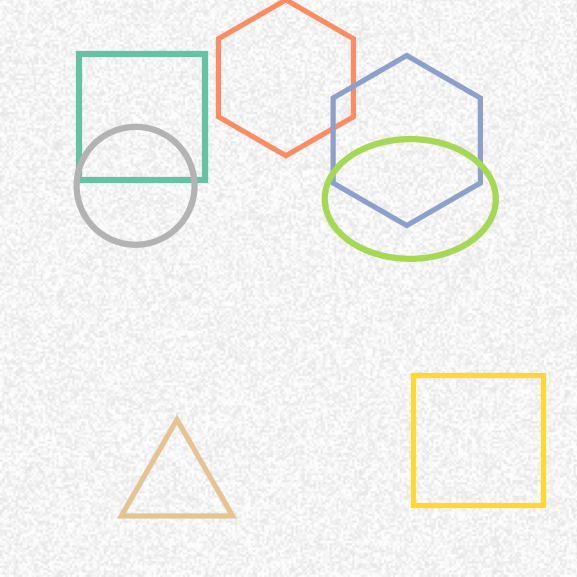[{"shape": "square", "thickness": 3, "radius": 0.54, "center": [0.246, 0.796]}, {"shape": "hexagon", "thickness": 2.5, "radius": 0.67, "center": [0.495, 0.864]}, {"shape": "hexagon", "thickness": 2.5, "radius": 0.74, "center": [0.704, 0.756]}, {"shape": "oval", "thickness": 3, "radius": 0.74, "center": [0.71, 0.655]}, {"shape": "square", "thickness": 2.5, "radius": 0.56, "center": [0.827, 0.238]}, {"shape": "triangle", "thickness": 2.5, "radius": 0.56, "center": [0.306, 0.161]}, {"shape": "circle", "thickness": 3, "radius": 0.51, "center": [0.235, 0.677]}]